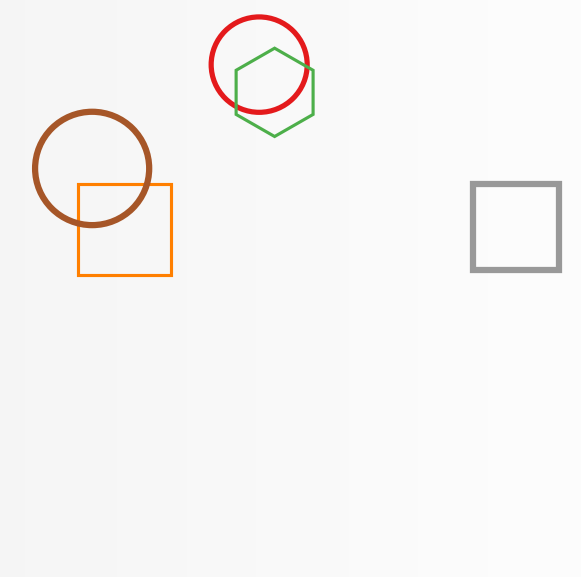[{"shape": "circle", "thickness": 2.5, "radius": 0.41, "center": [0.446, 0.887]}, {"shape": "hexagon", "thickness": 1.5, "radius": 0.38, "center": [0.472, 0.839]}, {"shape": "square", "thickness": 1.5, "radius": 0.4, "center": [0.214, 0.602]}, {"shape": "circle", "thickness": 3, "radius": 0.49, "center": [0.159, 0.707]}, {"shape": "square", "thickness": 3, "radius": 0.37, "center": [0.888, 0.606]}]